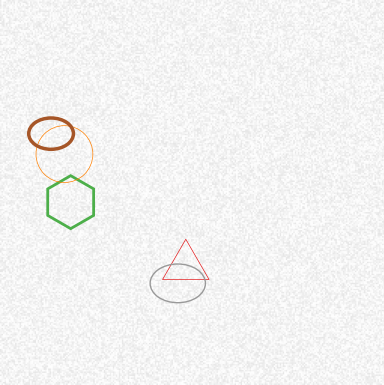[{"shape": "triangle", "thickness": 0.5, "radius": 0.35, "center": [0.483, 0.309]}, {"shape": "hexagon", "thickness": 2, "radius": 0.34, "center": [0.184, 0.475]}, {"shape": "circle", "thickness": 0.5, "radius": 0.37, "center": [0.167, 0.6]}, {"shape": "oval", "thickness": 2.5, "radius": 0.29, "center": [0.133, 0.653]}, {"shape": "oval", "thickness": 1, "radius": 0.36, "center": [0.462, 0.264]}]